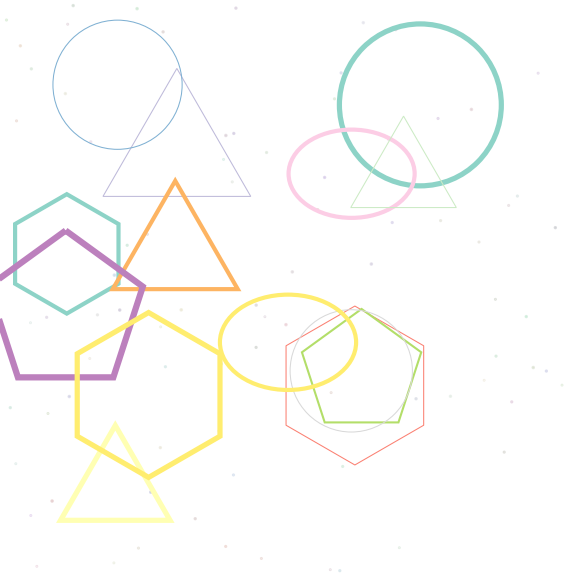[{"shape": "hexagon", "thickness": 2, "radius": 0.52, "center": [0.116, 0.56]}, {"shape": "circle", "thickness": 2.5, "radius": 0.7, "center": [0.728, 0.818]}, {"shape": "triangle", "thickness": 2.5, "radius": 0.55, "center": [0.2, 0.153]}, {"shape": "triangle", "thickness": 0.5, "radius": 0.74, "center": [0.306, 0.733]}, {"shape": "hexagon", "thickness": 0.5, "radius": 0.69, "center": [0.614, 0.332]}, {"shape": "circle", "thickness": 0.5, "radius": 0.56, "center": [0.204, 0.852]}, {"shape": "triangle", "thickness": 2, "radius": 0.63, "center": [0.303, 0.561]}, {"shape": "pentagon", "thickness": 1, "radius": 0.54, "center": [0.626, 0.356]}, {"shape": "oval", "thickness": 2, "radius": 0.55, "center": [0.609, 0.698]}, {"shape": "circle", "thickness": 0.5, "radius": 0.53, "center": [0.608, 0.357]}, {"shape": "pentagon", "thickness": 3, "radius": 0.7, "center": [0.114, 0.459]}, {"shape": "triangle", "thickness": 0.5, "radius": 0.53, "center": [0.699, 0.693]}, {"shape": "oval", "thickness": 2, "radius": 0.59, "center": [0.499, 0.406]}, {"shape": "hexagon", "thickness": 2.5, "radius": 0.71, "center": [0.257, 0.315]}]